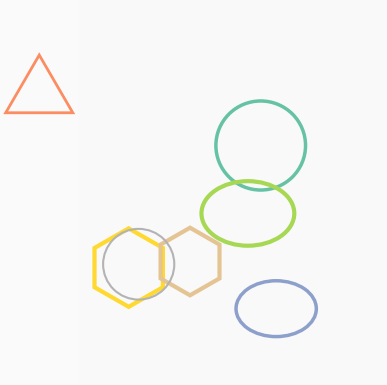[{"shape": "circle", "thickness": 2.5, "radius": 0.58, "center": [0.673, 0.622]}, {"shape": "triangle", "thickness": 2, "radius": 0.5, "center": [0.101, 0.757]}, {"shape": "oval", "thickness": 2.5, "radius": 0.52, "center": [0.713, 0.198]}, {"shape": "oval", "thickness": 3, "radius": 0.6, "center": [0.64, 0.446]}, {"shape": "hexagon", "thickness": 3, "radius": 0.51, "center": [0.332, 0.305]}, {"shape": "hexagon", "thickness": 3, "radius": 0.44, "center": [0.49, 0.321]}, {"shape": "circle", "thickness": 1.5, "radius": 0.46, "center": [0.358, 0.314]}]